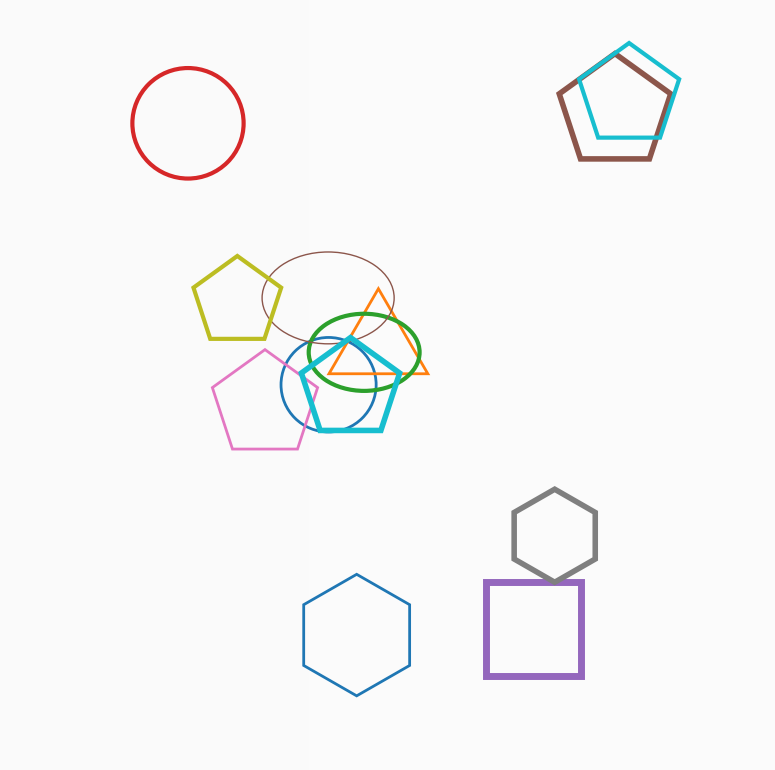[{"shape": "circle", "thickness": 1, "radius": 0.31, "center": [0.424, 0.5]}, {"shape": "hexagon", "thickness": 1, "radius": 0.39, "center": [0.46, 0.175]}, {"shape": "triangle", "thickness": 1, "radius": 0.37, "center": [0.488, 0.551]}, {"shape": "oval", "thickness": 1.5, "radius": 0.36, "center": [0.47, 0.542]}, {"shape": "circle", "thickness": 1.5, "radius": 0.36, "center": [0.243, 0.84]}, {"shape": "square", "thickness": 2.5, "radius": 0.31, "center": [0.689, 0.183]}, {"shape": "oval", "thickness": 0.5, "radius": 0.43, "center": [0.423, 0.613]}, {"shape": "pentagon", "thickness": 2, "radius": 0.38, "center": [0.794, 0.855]}, {"shape": "pentagon", "thickness": 1, "radius": 0.36, "center": [0.342, 0.475]}, {"shape": "hexagon", "thickness": 2, "radius": 0.3, "center": [0.716, 0.304]}, {"shape": "pentagon", "thickness": 1.5, "radius": 0.3, "center": [0.306, 0.608]}, {"shape": "pentagon", "thickness": 2, "radius": 0.33, "center": [0.452, 0.495]}, {"shape": "pentagon", "thickness": 1.5, "radius": 0.34, "center": [0.812, 0.876]}]